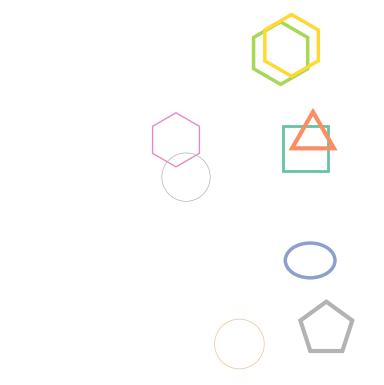[{"shape": "square", "thickness": 2, "radius": 0.29, "center": [0.794, 0.614]}, {"shape": "triangle", "thickness": 3, "radius": 0.31, "center": [0.813, 0.646]}, {"shape": "oval", "thickness": 2.5, "radius": 0.32, "center": [0.806, 0.324]}, {"shape": "hexagon", "thickness": 1, "radius": 0.35, "center": [0.457, 0.637]}, {"shape": "hexagon", "thickness": 2.5, "radius": 0.41, "center": [0.729, 0.862]}, {"shape": "hexagon", "thickness": 2.5, "radius": 0.4, "center": [0.757, 0.882]}, {"shape": "circle", "thickness": 0.5, "radius": 0.32, "center": [0.622, 0.106]}, {"shape": "circle", "thickness": 0.5, "radius": 0.31, "center": [0.483, 0.54]}, {"shape": "pentagon", "thickness": 3, "radius": 0.35, "center": [0.848, 0.146]}]